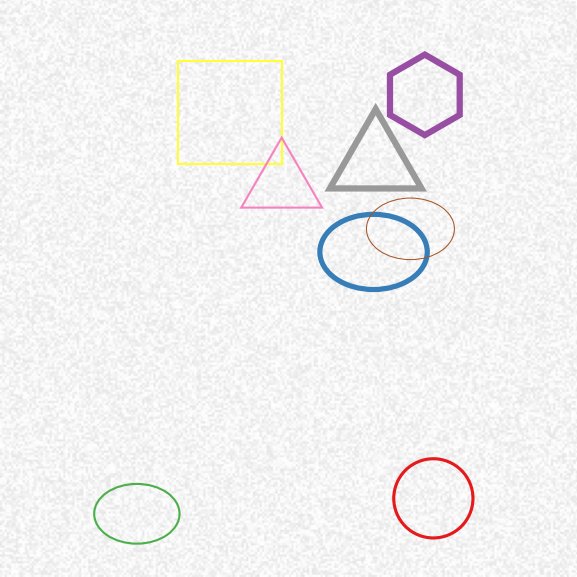[{"shape": "circle", "thickness": 1.5, "radius": 0.34, "center": [0.75, 0.136]}, {"shape": "oval", "thickness": 2.5, "radius": 0.47, "center": [0.647, 0.563]}, {"shape": "oval", "thickness": 1, "radius": 0.37, "center": [0.237, 0.109]}, {"shape": "hexagon", "thickness": 3, "radius": 0.35, "center": [0.736, 0.835]}, {"shape": "square", "thickness": 1, "radius": 0.45, "center": [0.398, 0.804]}, {"shape": "oval", "thickness": 0.5, "radius": 0.38, "center": [0.711, 0.603]}, {"shape": "triangle", "thickness": 1, "radius": 0.4, "center": [0.488, 0.68]}, {"shape": "triangle", "thickness": 3, "radius": 0.46, "center": [0.651, 0.719]}]